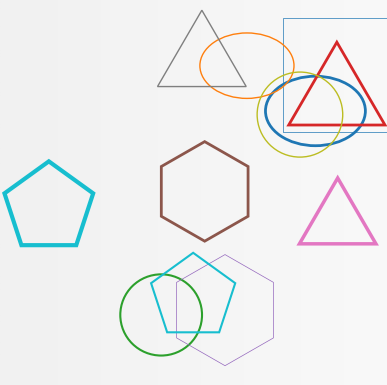[{"shape": "oval", "thickness": 2, "radius": 0.64, "center": [0.814, 0.712]}, {"shape": "square", "thickness": 0.5, "radius": 0.74, "center": [0.879, 0.806]}, {"shape": "oval", "thickness": 1, "radius": 0.61, "center": [0.637, 0.829]}, {"shape": "circle", "thickness": 1.5, "radius": 0.53, "center": [0.416, 0.182]}, {"shape": "triangle", "thickness": 2, "radius": 0.72, "center": [0.869, 0.747]}, {"shape": "hexagon", "thickness": 0.5, "radius": 0.72, "center": [0.581, 0.194]}, {"shape": "hexagon", "thickness": 2, "radius": 0.65, "center": [0.528, 0.503]}, {"shape": "triangle", "thickness": 2.5, "radius": 0.57, "center": [0.871, 0.424]}, {"shape": "triangle", "thickness": 1, "radius": 0.66, "center": [0.521, 0.841]}, {"shape": "circle", "thickness": 1, "radius": 0.55, "center": [0.774, 0.702]}, {"shape": "pentagon", "thickness": 1.5, "radius": 0.57, "center": [0.498, 0.229]}, {"shape": "pentagon", "thickness": 3, "radius": 0.6, "center": [0.126, 0.461]}]